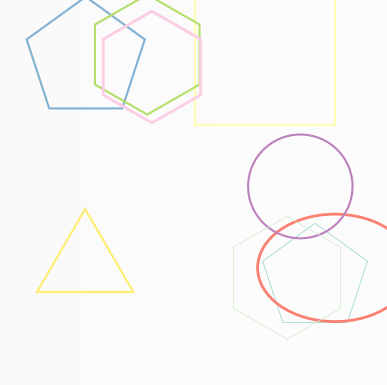[{"shape": "pentagon", "thickness": 0.5, "radius": 0.71, "center": [0.813, 0.278]}, {"shape": "square", "thickness": 1.5, "radius": 0.91, "center": [0.685, 0.856]}, {"shape": "oval", "thickness": 2, "radius": 1.0, "center": [0.864, 0.304]}, {"shape": "pentagon", "thickness": 1.5, "radius": 0.8, "center": [0.221, 0.848]}, {"shape": "hexagon", "thickness": 1.5, "radius": 0.78, "center": [0.38, 0.858]}, {"shape": "hexagon", "thickness": 2, "radius": 0.72, "center": [0.392, 0.826]}, {"shape": "circle", "thickness": 1.5, "radius": 0.67, "center": [0.775, 0.516]}, {"shape": "hexagon", "thickness": 0.5, "radius": 0.8, "center": [0.741, 0.278]}, {"shape": "triangle", "thickness": 1.5, "radius": 0.72, "center": [0.22, 0.313]}]